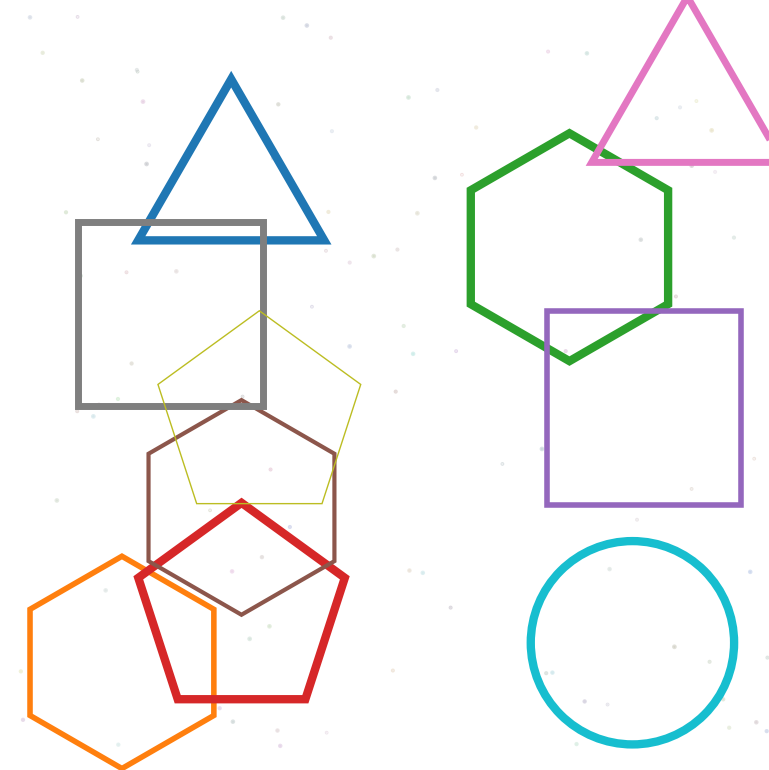[{"shape": "triangle", "thickness": 3, "radius": 0.7, "center": [0.3, 0.758]}, {"shape": "hexagon", "thickness": 2, "radius": 0.69, "center": [0.158, 0.14]}, {"shape": "hexagon", "thickness": 3, "radius": 0.74, "center": [0.74, 0.679]}, {"shape": "pentagon", "thickness": 3, "radius": 0.71, "center": [0.314, 0.206]}, {"shape": "square", "thickness": 2, "radius": 0.63, "center": [0.836, 0.47]}, {"shape": "hexagon", "thickness": 1.5, "radius": 0.7, "center": [0.314, 0.341]}, {"shape": "triangle", "thickness": 2.5, "radius": 0.72, "center": [0.893, 0.861]}, {"shape": "square", "thickness": 2.5, "radius": 0.6, "center": [0.221, 0.592]}, {"shape": "pentagon", "thickness": 0.5, "radius": 0.69, "center": [0.337, 0.458]}, {"shape": "circle", "thickness": 3, "radius": 0.66, "center": [0.821, 0.165]}]